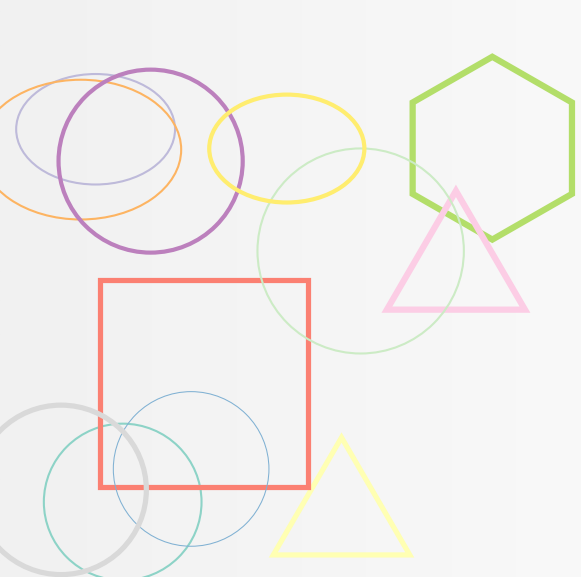[{"shape": "circle", "thickness": 1, "radius": 0.68, "center": [0.211, 0.13]}, {"shape": "triangle", "thickness": 2.5, "radius": 0.68, "center": [0.588, 0.106]}, {"shape": "oval", "thickness": 1, "radius": 0.68, "center": [0.164, 0.775]}, {"shape": "square", "thickness": 2.5, "radius": 0.9, "center": [0.351, 0.336]}, {"shape": "circle", "thickness": 0.5, "radius": 0.67, "center": [0.329, 0.187]}, {"shape": "oval", "thickness": 1, "radius": 0.86, "center": [0.139, 0.74]}, {"shape": "hexagon", "thickness": 3, "radius": 0.79, "center": [0.847, 0.743]}, {"shape": "triangle", "thickness": 3, "radius": 0.69, "center": [0.784, 0.532]}, {"shape": "circle", "thickness": 2.5, "radius": 0.73, "center": [0.105, 0.151]}, {"shape": "circle", "thickness": 2, "radius": 0.79, "center": [0.259, 0.72]}, {"shape": "circle", "thickness": 1, "radius": 0.89, "center": [0.62, 0.565]}, {"shape": "oval", "thickness": 2, "radius": 0.67, "center": [0.493, 0.742]}]